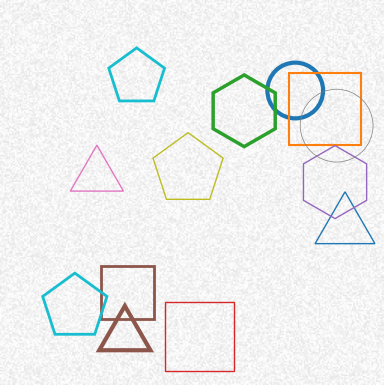[{"shape": "circle", "thickness": 3, "radius": 0.36, "center": [0.767, 0.765]}, {"shape": "triangle", "thickness": 1, "radius": 0.45, "center": [0.896, 0.412]}, {"shape": "square", "thickness": 1.5, "radius": 0.47, "center": [0.844, 0.716]}, {"shape": "hexagon", "thickness": 2.5, "radius": 0.47, "center": [0.634, 0.712]}, {"shape": "square", "thickness": 1, "radius": 0.45, "center": [0.519, 0.127]}, {"shape": "hexagon", "thickness": 1, "radius": 0.47, "center": [0.87, 0.527]}, {"shape": "square", "thickness": 2, "radius": 0.35, "center": [0.331, 0.241]}, {"shape": "triangle", "thickness": 3, "radius": 0.38, "center": [0.324, 0.129]}, {"shape": "triangle", "thickness": 1, "radius": 0.4, "center": [0.252, 0.543]}, {"shape": "circle", "thickness": 0.5, "radius": 0.47, "center": [0.874, 0.674]}, {"shape": "pentagon", "thickness": 1, "radius": 0.48, "center": [0.488, 0.56]}, {"shape": "pentagon", "thickness": 2, "radius": 0.44, "center": [0.194, 0.203]}, {"shape": "pentagon", "thickness": 2, "radius": 0.38, "center": [0.355, 0.799]}]